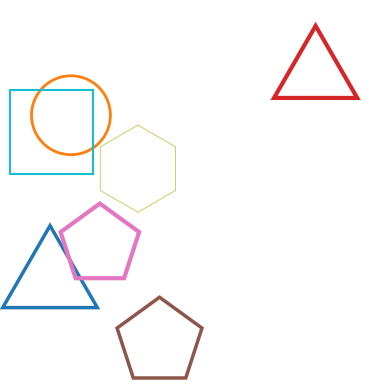[{"shape": "triangle", "thickness": 2.5, "radius": 0.71, "center": [0.13, 0.272]}, {"shape": "circle", "thickness": 2, "radius": 0.51, "center": [0.184, 0.701]}, {"shape": "triangle", "thickness": 3, "radius": 0.62, "center": [0.82, 0.808]}, {"shape": "pentagon", "thickness": 2.5, "radius": 0.58, "center": [0.414, 0.112]}, {"shape": "pentagon", "thickness": 3, "radius": 0.54, "center": [0.259, 0.364]}, {"shape": "hexagon", "thickness": 0.5, "radius": 0.57, "center": [0.358, 0.562]}, {"shape": "square", "thickness": 1.5, "radius": 0.54, "center": [0.134, 0.657]}]